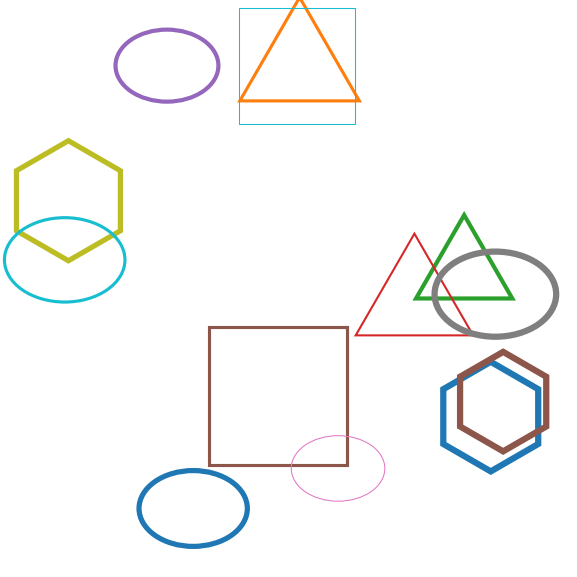[{"shape": "hexagon", "thickness": 3, "radius": 0.47, "center": [0.85, 0.278]}, {"shape": "oval", "thickness": 2.5, "radius": 0.47, "center": [0.335, 0.119]}, {"shape": "triangle", "thickness": 1.5, "radius": 0.6, "center": [0.519, 0.884]}, {"shape": "triangle", "thickness": 2, "radius": 0.48, "center": [0.804, 0.53]}, {"shape": "triangle", "thickness": 1, "radius": 0.59, "center": [0.718, 0.477]}, {"shape": "oval", "thickness": 2, "radius": 0.45, "center": [0.289, 0.885]}, {"shape": "square", "thickness": 1.5, "radius": 0.6, "center": [0.482, 0.314]}, {"shape": "hexagon", "thickness": 3, "radius": 0.43, "center": [0.871, 0.304]}, {"shape": "oval", "thickness": 0.5, "radius": 0.41, "center": [0.585, 0.188]}, {"shape": "oval", "thickness": 3, "radius": 0.53, "center": [0.858, 0.49]}, {"shape": "hexagon", "thickness": 2.5, "radius": 0.52, "center": [0.118, 0.652]}, {"shape": "oval", "thickness": 1.5, "radius": 0.52, "center": [0.112, 0.549]}, {"shape": "square", "thickness": 0.5, "radius": 0.5, "center": [0.514, 0.885]}]